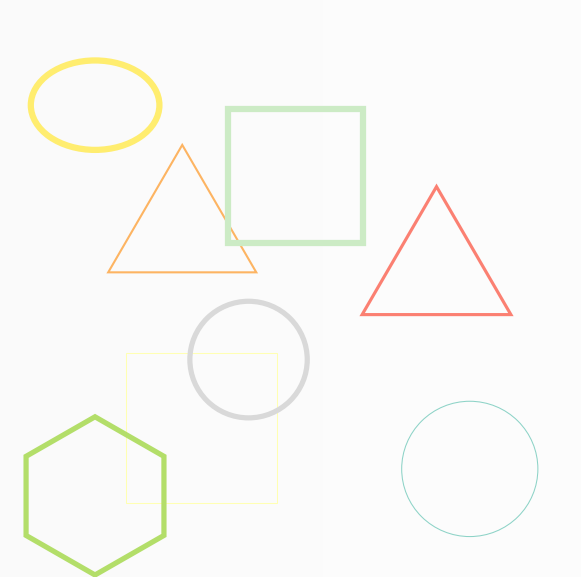[{"shape": "circle", "thickness": 0.5, "radius": 0.59, "center": [0.808, 0.187]}, {"shape": "square", "thickness": 0.5, "radius": 0.65, "center": [0.347, 0.259]}, {"shape": "triangle", "thickness": 1.5, "radius": 0.74, "center": [0.751, 0.528]}, {"shape": "triangle", "thickness": 1, "radius": 0.74, "center": [0.314, 0.601]}, {"shape": "hexagon", "thickness": 2.5, "radius": 0.68, "center": [0.163, 0.14]}, {"shape": "circle", "thickness": 2.5, "radius": 0.5, "center": [0.428, 0.377]}, {"shape": "square", "thickness": 3, "radius": 0.58, "center": [0.508, 0.694]}, {"shape": "oval", "thickness": 3, "radius": 0.55, "center": [0.164, 0.817]}]